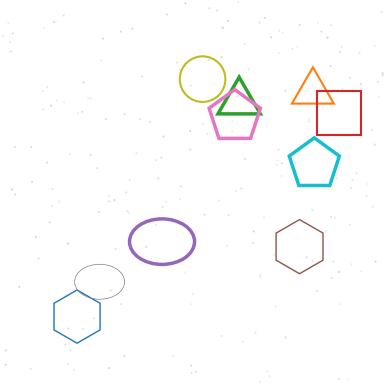[{"shape": "hexagon", "thickness": 1, "radius": 0.35, "center": [0.2, 0.178]}, {"shape": "triangle", "thickness": 1.5, "radius": 0.31, "center": [0.813, 0.762]}, {"shape": "triangle", "thickness": 2.5, "radius": 0.32, "center": [0.621, 0.736]}, {"shape": "square", "thickness": 1.5, "radius": 0.29, "center": [0.88, 0.706]}, {"shape": "oval", "thickness": 2.5, "radius": 0.42, "center": [0.421, 0.372]}, {"shape": "hexagon", "thickness": 1, "radius": 0.35, "center": [0.778, 0.359]}, {"shape": "pentagon", "thickness": 2.5, "radius": 0.35, "center": [0.61, 0.697]}, {"shape": "oval", "thickness": 0.5, "radius": 0.32, "center": [0.259, 0.268]}, {"shape": "circle", "thickness": 1.5, "radius": 0.3, "center": [0.526, 0.794]}, {"shape": "pentagon", "thickness": 2.5, "radius": 0.34, "center": [0.816, 0.574]}]